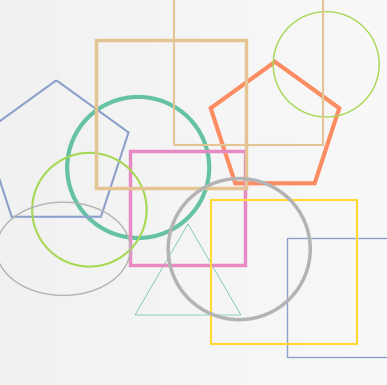[{"shape": "triangle", "thickness": 0.5, "radius": 0.79, "center": [0.485, 0.261]}, {"shape": "circle", "thickness": 3, "radius": 0.92, "center": [0.357, 0.565]}, {"shape": "pentagon", "thickness": 3, "radius": 0.87, "center": [0.71, 0.665]}, {"shape": "pentagon", "thickness": 1.5, "radius": 0.98, "center": [0.145, 0.595]}, {"shape": "square", "thickness": 1, "radius": 0.77, "center": [0.896, 0.227]}, {"shape": "square", "thickness": 2.5, "radius": 0.74, "center": [0.484, 0.46]}, {"shape": "circle", "thickness": 1, "radius": 0.68, "center": [0.842, 0.833]}, {"shape": "circle", "thickness": 1.5, "radius": 0.74, "center": [0.231, 0.455]}, {"shape": "square", "thickness": 1.5, "radius": 0.94, "center": [0.733, 0.293]}, {"shape": "square", "thickness": 1.5, "radius": 0.96, "center": [0.642, 0.816]}, {"shape": "square", "thickness": 2.5, "radius": 0.97, "center": [0.442, 0.704]}, {"shape": "circle", "thickness": 2.5, "radius": 0.92, "center": [0.617, 0.353]}, {"shape": "oval", "thickness": 1, "radius": 0.87, "center": [0.163, 0.354]}]